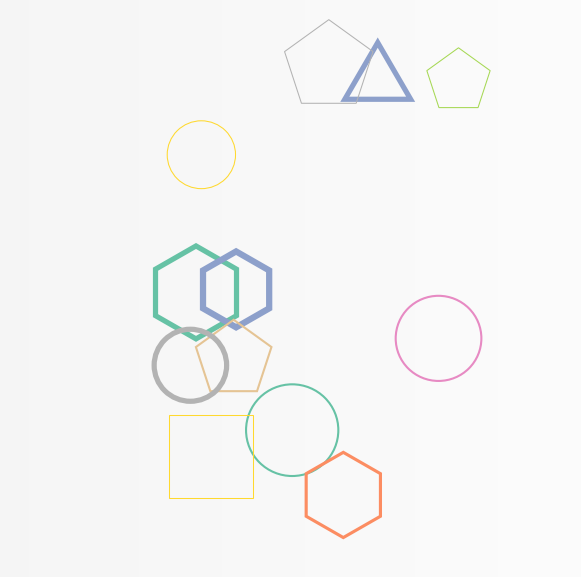[{"shape": "hexagon", "thickness": 2.5, "radius": 0.4, "center": [0.337, 0.493]}, {"shape": "circle", "thickness": 1, "radius": 0.4, "center": [0.503, 0.254]}, {"shape": "hexagon", "thickness": 1.5, "radius": 0.37, "center": [0.591, 0.142]}, {"shape": "triangle", "thickness": 2.5, "radius": 0.33, "center": [0.65, 0.86]}, {"shape": "hexagon", "thickness": 3, "radius": 0.33, "center": [0.406, 0.498]}, {"shape": "circle", "thickness": 1, "radius": 0.37, "center": [0.754, 0.413]}, {"shape": "pentagon", "thickness": 0.5, "radius": 0.29, "center": [0.789, 0.859]}, {"shape": "circle", "thickness": 0.5, "radius": 0.29, "center": [0.346, 0.731]}, {"shape": "square", "thickness": 0.5, "radius": 0.36, "center": [0.363, 0.209]}, {"shape": "pentagon", "thickness": 1, "radius": 0.34, "center": [0.402, 0.377]}, {"shape": "circle", "thickness": 2.5, "radius": 0.31, "center": [0.328, 0.367]}, {"shape": "pentagon", "thickness": 0.5, "radius": 0.4, "center": [0.566, 0.885]}]